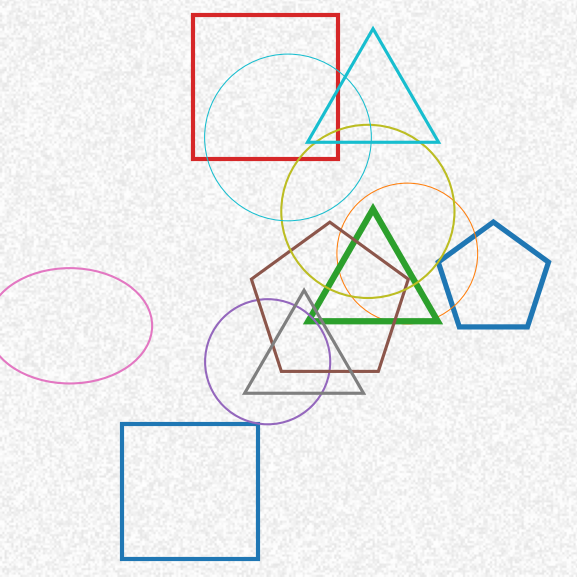[{"shape": "square", "thickness": 2, "radius": 0.59, "center": [0.329, 0.147]}, {"shape": "pentagon", "thickness": 2.5, "radius": 0.5, "center": [0.854, 0.514]}, {"shape": "circle", "thickness": 0.5, "radius": 0.61, "center": [0.705, 0.56]}, {"shape": "triangle", "thickness": 3, "radius": 0.65, "center": [0.646, 0.508]}, {"shape": "square", "thickness": 2, "radius": 0.63, "center": [0.46, 0.848]}, {"shape": "circle", "thickness": 1, "radius": 0.54, "center": [0.463, 0.373]}, {"shape": "pentagon", "thickness": 1.5, "radius": 0.71, "center": [0.571, 0.472]}, {"shape": "oval", "thickness": 1, "radius": 0.71, "center": [0.121, 0.435]}, {"shape": "triangle", "thickness": 1.5, "radius": 0.59, "center": [0.527, 0.378]}, {"shape": "circle", "thickness": 1, "radius": 0.75, "center": [0.637, 0.633]}, {"shape": "circle", "thickness": 0.5, "radius": 0.72, "center": [0.499, 0.761]}, {"shape": "triangle", "thickness": 1.5, "radius": 0.66, "center": [0.646, 0.818]}]